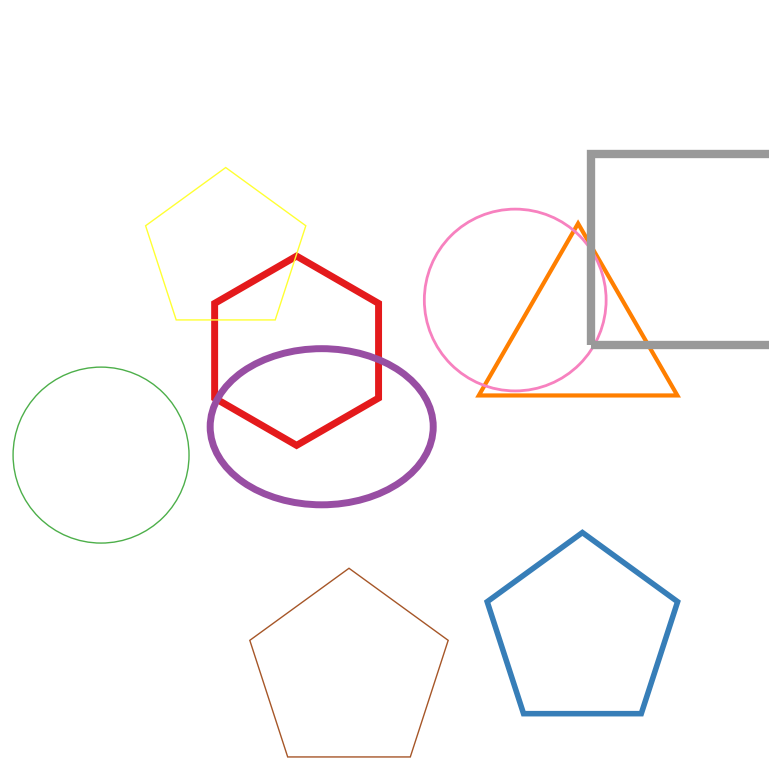[{"shape": "hexagon", "thickness": 2.5, "radius": 0.61, "center": [0.385, 0.545]}, {"shape": "pentagon", "thickness": 2, "radius": 0.65, "center": [0.756, 0.178]}, {"shape": "circle", "thickness": 0.5, "radius": 0.57, "center": [0.131, 0.409]}, {"shape": "oval", "thickness": 2.5, "radius": 0.72, "center": [0.418, 0.446]}, {"shape": "triangle", "thickness": 1.5, "radius": 0.74, "center": [0.751, 0.561]}, {"shape": "pentagon", "thickness": 0.5, "radius": 0.55, "center": [0.293, 0.673]}, {"shape": "pentagon", "thickness": 0.5, "radius": 0.68, "center": [0.453, 0.127]}, {"shape": "circle", "thickness": 1, "radius": 0.59, "center": [0.669, 0.61]}, {"shape": "square", "thickness": 3, "radius": 0.62, "center": [0.891, 0.676]}]